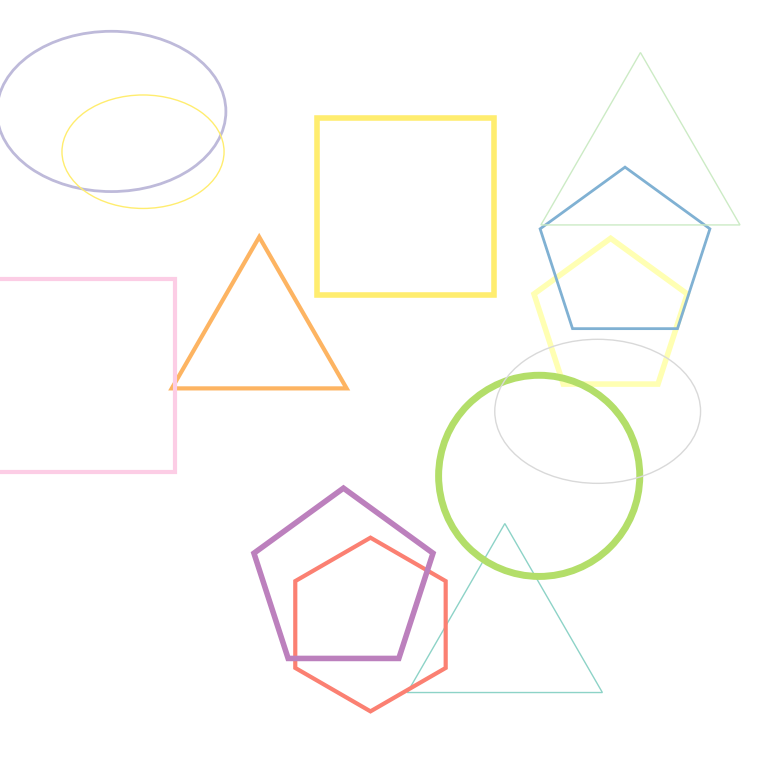[{"shape": "triangle", "thickness": 0.5, "radius": 0.73, "center": [0.656, 0.174]}, {"shape": "pentagon", "thickness": 2, "radius": 0.52, "center": [0.793, 0.586]}, {"shape": "oval", "thickness": 1, "radius": 0.74, "center": [0.145, 0.855]}, {"shape": "hexagon", "thickness": 1.5, "radius": 0.56, "center": [0.481, 0.189]}, {"shape": "pentagon", "thickness": 1, "radius": 0.58, "center": [0.812, 0.667]}, {"shape": "triangle", "thickness": 1.5, "radius": 0.66, "center": [0.337, 0.561]}, {"shape": "circle", "thickness": 2.5, "radius": 0.65, "center": [0.7, 0.382]}, {"shape": "square", "thickness": 1.5, "radius": 0.63, "center": [0.102, 0.512]}, {"shape": "oval", "thickness": 0.5, "radius": 0.67, "center": [0.776, 0.466]}, {"shape": "pentagon", "thickness": 2, "radius": 0.61, "center": [0.446, 0.244]}, {"shape": "triangle", "thickness": 0.5, "radius": 0.75, "center": [0.832, 0.783]}, {"shape": "square", "thickness": 2, "radius": 0.58, "center": [0.527, 0.732]}, {"shape": "oval", "thickness": 0.5, "radius": 0.53, "center": [0.186, 0.803]}]